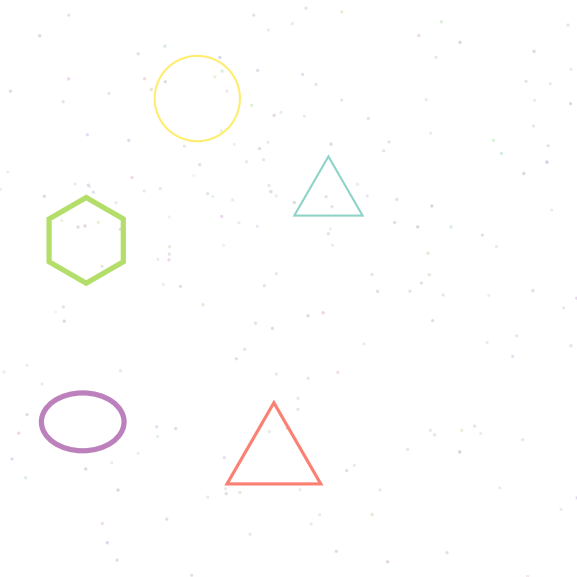[{"shape": "triangle", "thickness": 1, "radius": 0.34, "center": [0.569, 0.66]}, {"shape": "triangle", "thickness": 1.5, "radius": 0.47, "center": [0.474, 0.208]}, {"shape": "hexagon", "thickness": 2.5, "radius": 0.37, "center": [0.149, 0.583]}, {"shape": "oval", "thickness": 2.5, "radius": 0.36, "center": [0.143, 0.269]}, {"shape": "circle", "thickness": 1, "radius": 0.37, "center": [0.342, 0.829]}]